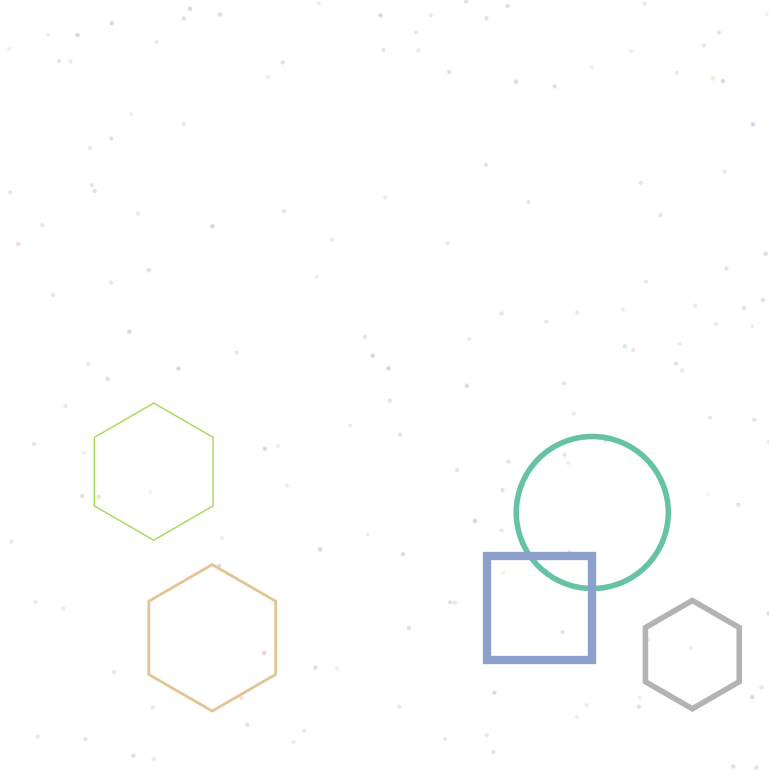[{"shape": "circle", "thickness": 2, "radius": 0.49, "center": [0.769, 0.334]}, {"shape": "square", "thickness": 3, "radius": 0.34, "center": [0.701, 0.211]}, {"shape": "hexagon", "thickness": 0.5, "radius": 0.45, "center": [0.2, 0.387]}, {"shape": "hexagon", "thickness": 1, "radius": 0.48, "center": [0.276, 0.172]}, {"shape": "hexagon", "thickness": 2, "radius": 0.35, "center": [0.899, 0.15]}]